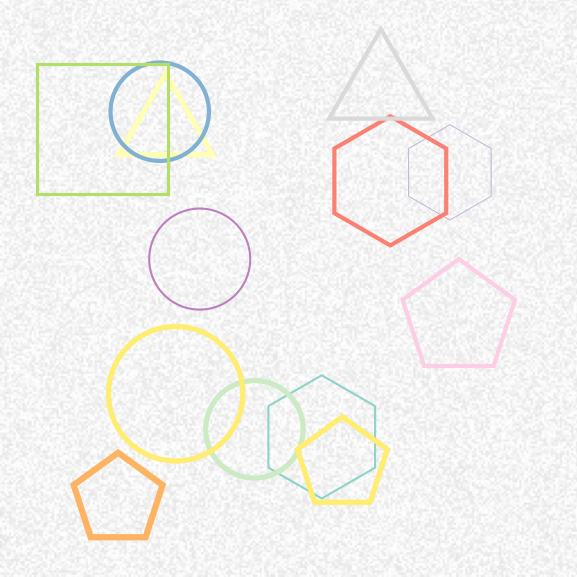[{"shape": "hexagon", "thickness": 1, "radius": 0.53, "center": [0.557, 0.243]}, {"shape": "triangle", "thickness": 2.5, "radius": 0.47, "center": [0.287, 0.778]}, {"shape": "hexagon", "thickness": 0.5, "radius": 0.41, "center": [0.779, 0.701]}, {"shape": "hexagon", "thickness": 2, "radius": 0.56, "center": [0.676, 0.686]}, {"shape": "circle", "thickness": 2, "radius": 0.43, "center": [0.277, 0.806]}, {"shape": "pentagon", "thickness": 3, "radius": 0.4, "center": [0.205, 0.134]}, {"shape": "square", "thickness": 1.5, "radius": 0.56, "center": [0.177, 0.775]}, {"shape": "pentagon", "thickness": 2, "radius": 0.51, "center": [0.794, 0.448]}, {"shape": "triangle", "thickness": 2, "radius": 0.52, "center": [0.659, 0.845]}, {"shape": "circle", "thickness": 1, "radius": 0.44, "center": [0.346, 0.551]}, {"shape": "circle", "thickness": 2.5, "radius": 0.42, "center": [0.441, 0.256]}, {"shape": "circle", "thickness": 2.5, "radius": 0.58, "center": [0.304, 0.317]}, {"shape": "pentagon", "thickness": 2.5, "radius": 0.41, "center": [0.593, 0.196]}]